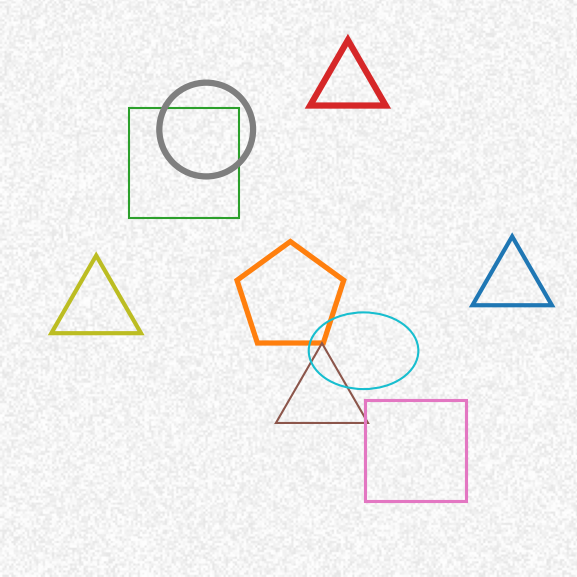[{"shape": "triangle", "thickness": 2, "radius": 0.4, "center": [0.887, 0.51]}, {"shape": "pentagon", "thickness": 2.5, "radius": 0.49, "center": [0.503, 0.484]}, {"shape": "square", "thickness": 1, "radius": 0.48, "center": [0.319, 0.718]}, {"shape": "triangle", "thickness": 3, "radius": 0.38, "center": [0.602, 0.854]}, {"shape": "triangle", "thickness": 1, "radius": 0.46, "center": [0.558, 0.313]}, {"shape": "square", "thickness": 1.5, "radius": 0.44, "center": [0.719, 0.219]}, {"shape": "circle", "thickness": 3, "radius": 0.41, "center": [0.357, 0.775]}, {"shape": "triangle", "thickness": 2, "radius": 0.45, "center": [0.167, 0.467]}, {"shape": "oval", "thickness": 1, "radius": 0.47, "center": [0.63, 0.392]}]